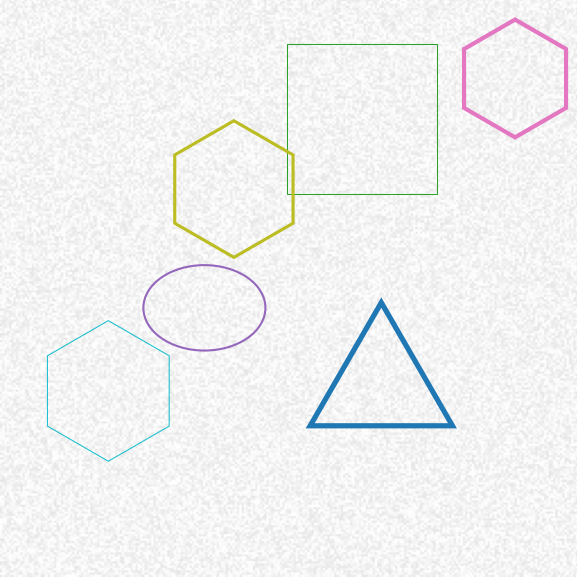[{"shape": "triangle", "thickness": 2.5, "radius": 0.71, "center": [0.66, 0.333]}, {"shape": "square", "thickness": 0.5, "radius": 0.65, "center": [0.627, 0.793]}, {"shape": "oval", "thickness": 1, "radius": 0.53, "center": [0.354, 0.466]}, {"shape": "hexagon", "thickness": 2, "radius": 0.51, "center": [0.892, 0.863]}, {"shape": "hexagon", "thickness": 1.5, "radius": 0.59, "center": [0.405, 0.672]}, {"shape": "hexagon", "thickness": 0.5, "radius": 0.61, "center": [0.188, 0.322]}]